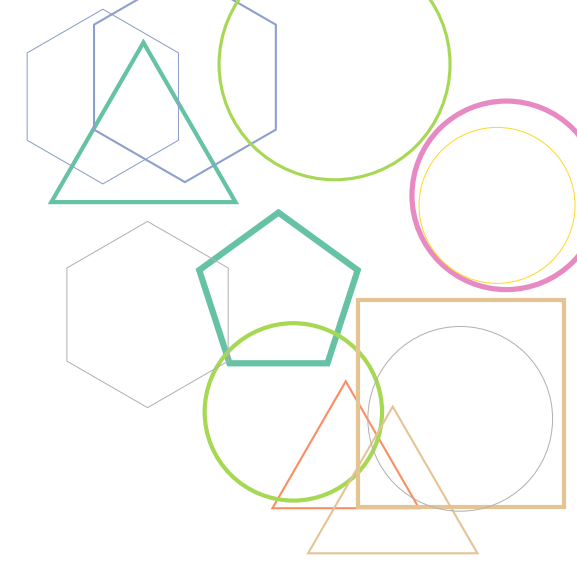[{"shape": "pentagon", "thickness": 3, "radius": 0.72, "center": [0.482, 0.487]}, {"shape": "triangle", "thickness": 2, "radius": 0.92, "center": [0.248, 0.741]}, {"shape": "triangle", "thickness": 1, "radius": 0.73, "center": [0.599, 0.192]}, {"shape": "hexagon", "thickness": 0.5, "radius": 0.76, "center": [0.178, 0.832]}, {"shape": "hexagon", "thickness": 1, "radius": 0.91, "center": [0.32, 0.866]}, {"shape": "circle", "thickness": 2.5, "radius": 0.82, "center": [0.877, 0.661]}, {"shape": "circle", "thickness": 2, "radius": 0.77, "center": [0.508, 0.286]}, {"shape": "circle", "thickness": 1.5, "radius": 1.0, "center": [0.579, 0.888]}, {"shape": "circle", "thickness": 0.5, "radius": 0.68, "center": [0.861, 0.643]}, {"shape": "square", "thickness": 2, "radius": 0.89, "center": [0.798, 0.301]}, {"shape": "triangle", "thickness": 1, "radius": 0.85, "center": [0.68, 0.126]}, {"shape": "hexagon", "thickness": 0.5, "radius": 0.81, "center": [0.255, 0.454]}, {"shape": "circle", "thickness": 0.5, "radius": 0.8, "center": [0.797, 0.274]}]